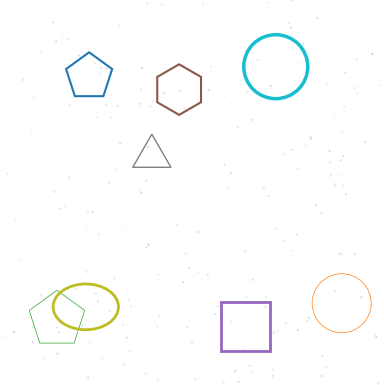[{"shape": "pentagon", "thickness": 1.5, "radius": 0.31, "center": [0.232, 0.801]}, {"shape": "circle", "thickness": 0.5, "radius": 0.38, "center": [0.887, 0.212]}, {"shape": "pentagon", "thickness": 0.5, "radius": 0.38, "center": [0.148, 0.17]}, {"shape": "square", "thickness": 2, "radius": 0.32, "center": [0.638, 0.152]}, {"shape": "hexagon", "thickness": 1.5, "radius": 0.33, "center": [0.465, 0.767]}, {"shape": "triangle", "thickness": 1, "radius": 0.29, "center": [0.394, 0.594]}, {"shape": "oval", "thickness": 2, "radius": 0.42, "center": [0.223, 0.203]}, {"shape": "circle", "thickness": 2.5, "radius": 0.42, "center": [0.716, 0.827]}]